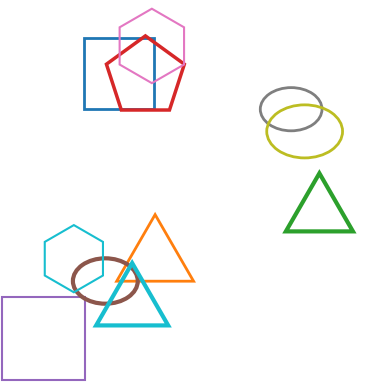[{"shape": "square", "thickness": 2, "radius": 0.46, "center": [0.31, 0.809]}, {"shape": "triangle", "thickness": 2, "radius": 0.58, "center": [0.403, 0.327]}, {"shape": "triangle", "thickness": 3, "radius": 0.5, "center": [0.83, 0.449]}, {"shape": "pentagon", "thickness": 2.5, "radius": 0.53, "center": [0.378, 0.8]}, {"shape": "square", "thickness": 1.5, "radius": 0.54, "center": [0.112, 0.12]}, {"shape": "oval", "thickness": 3, "radius": 0.42, "center": [0.274, 0.27]}, {"shape": "hexagon", "thickness": 1.5, "radius": 0.48, "center": [0.394, 0.881]}, {"shape": "oval", "thickness": 2, "radius": 0.4, "center": [0.756, 0.716]}, {"shape": "oval", "thickness": 2, "radius": 0.49, "center": [0.791, 0.659]}, {"shape": "triangle", "thickness": 3, "radius": 0.54, "center": [0.343, 0.209]}, {"shape": "hexagon", "thickness": 1.5, "radius": 0.44, "center": [0.192, 0.328]}]